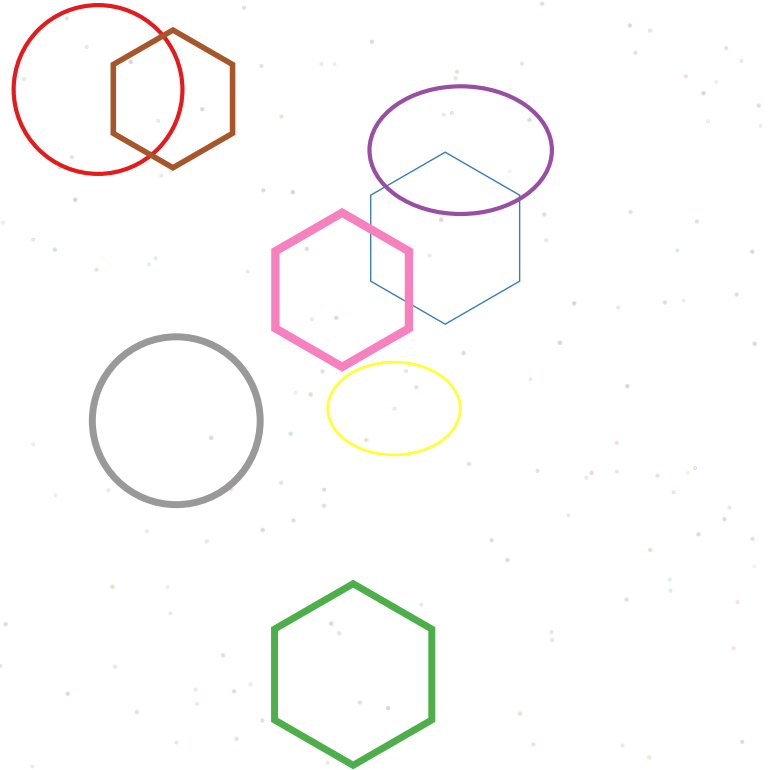[{"shape": "circle", "thickness": 1.5, "radius": 0.55, "center": [0.127, 0.884]}, {"shape": "hexagon", "thickness": 0.5, "radius": 0.56, "center": [0.578, 0.691]}, {"shape": "hexagon", "thickness": 2.5, "radius": 0.59, "center": [0.459, 0.124]}, {"shape": "oval", "thickness": 1.5, "radius": 0.59, "center": [0.598, 0.805]}, {"shape": "oval", "thickness": 1, "radius": 0.43, "center": [0.512, 0.469]}, {"shape": "hexagon", "thickness": 2, "radius": 0.45, "center": [0.225, 0.872]}, {"shape": "hexagon", "thickness": 3, "radius": 0.5, "center": [0.444, 0.624]}, {"shape": "circle", "thickness": 2.5, "radius": 0.54, "center": [0.229, 0.454]}]